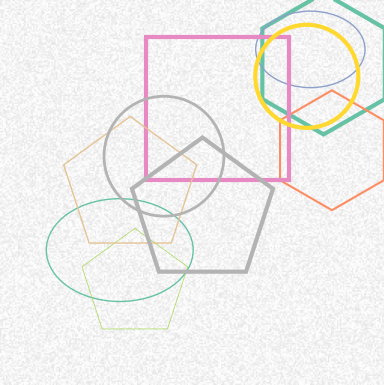[{"shape": "hexagon", "thickness": 3, "radius": 0.92, "center": [0.841, 0.834]}, {"shape": "oval", "thickness": 1, "radius": 0.95, "center": [0.311, 0.35]}, {"shape": "hexagon", "thickness": 1.5, "radius": 0.78, "center": [0.862, 0.61]}, {"shape": "oval", "thickness": 1, "radius": 0.71, "center": [0.806, 0.872]}, {"shape": "square", "thickness": 3, "radius": 0.93, "center": [0.564, 0.718]}, {"shape": "pentagon", "thickness": 0.5, "radius": 0.72, "center": [0.35, 0.262]}, {"shape": "circle", "thickness": 3, "radius": 0.67, "center": [0.797, 0.802]}, {"shape": "pentagon", "thickness": 1, "radius": 0.91, "center": [0.338, 0.516]}, {"shape": "pentagon", "thickness": 3, "radius": 0.96, "center": [0.526, 0.45]}, {"shape": "circle", "thickness": 2, "radius": 0.78, "center": [0.426, 0.594]}]